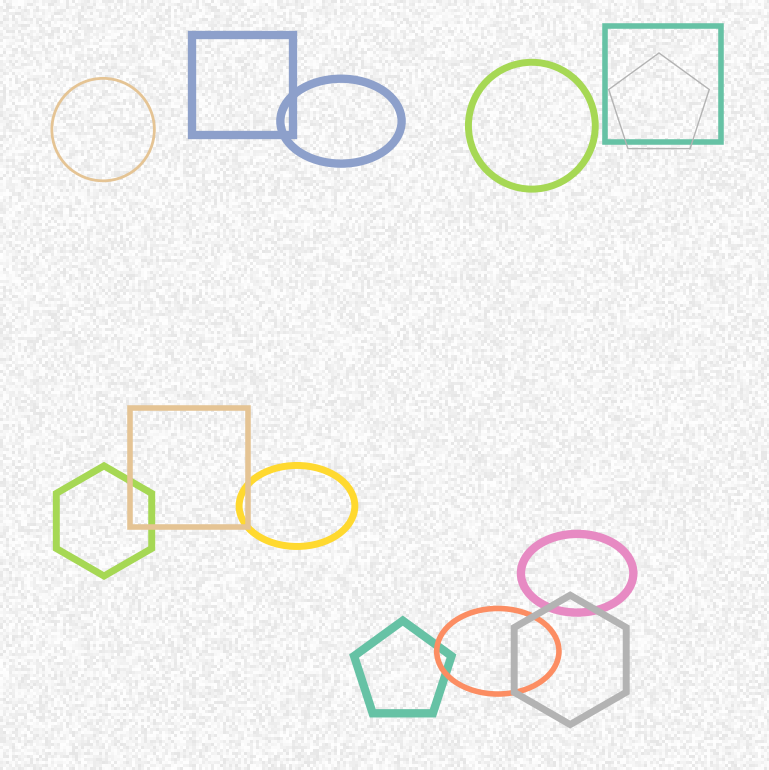[{"shape": "square", "thickness": 2, "radius": 0.38, "center": [0.861, 0.891]}, {"shape": "pentagon", "thickness": 3, "radius": 0.33, "center": [0.523, 0.127]}, {"shape": "oval", "thickness": 2, "radius": 0.4, "center": [0.647, 0.154]}, {"shape": "square", "thickness": 3, "radius": 0.33, "center": [0.315, 0.89]}, {"shape": "oval", "thickness": 3, "radius": 0.39, "center": [0.443, 0.843]}, {"shape": "oval", "thickness": 3, "radius": 0.36, "center": [0.75, 0.256]}, {"shape": "circle", "thickness": 2.5, "radius": 0.41, "center": [0.691, 0.837]}, {"shape": "hexagon", "thickness": 2.5, "radius": 0.36, "center": [0.135, 0.323]}, {"shape": "oval", "thickness": 2.5, "radius": 0.38, "center": [0.386, 0.343]}, {"shape": "circle", "thickness": 1, "radius": 0.33, "center": [0.134, 0.832]}, {"shape": "square", "thickness": 2, "radius": 0.38, "center": [0.246, 0.393]}, {"shape": "pentagon", "thickness": 0.5, "radius": 0.34, "center": [0.856, 0.863]}, {"shape": "hexagon", "thickness": 2.5, "radius": 0.42, "center": [0.741, 0.143]}]